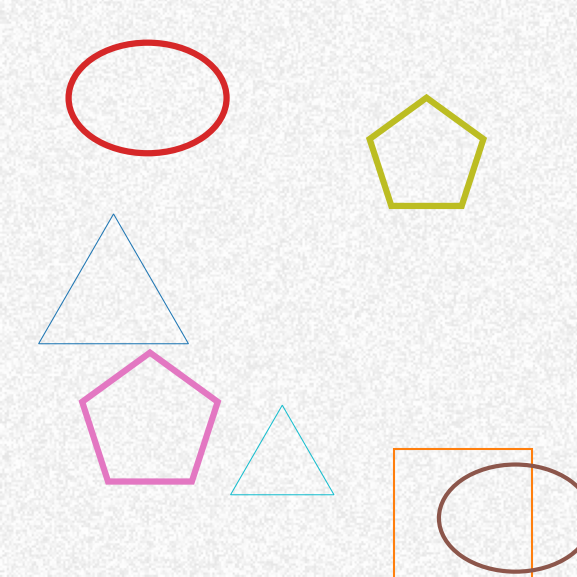[{"shape": "triangle", "thickness": 0.5, "radius": 0.75, "center": [0.197, 0.479]}, {"shape": "square", "thickness": 1, "radius": 0.6, "center": [0.802, 0.102]}, {"shape": "oval", "thickness": 3, "radius": 0.68, "center": [0.256, 0.829]}, {"shape": "oval", "thickness": 2, "radius": 0.66, "center": [0.893, 0.102]}, {"shape": "pentagon", "thickness": 3, "radius": 0.62, "center": [0.26, 0.265]}, {"shape": "pentagon", "thickness": 3, "radius": 0.52, "center": [0.739, 0.726]}, {"shape": "triangle", "thickness": 0.5, "radius": 0.52, "center": [0.489, 0.194]}]